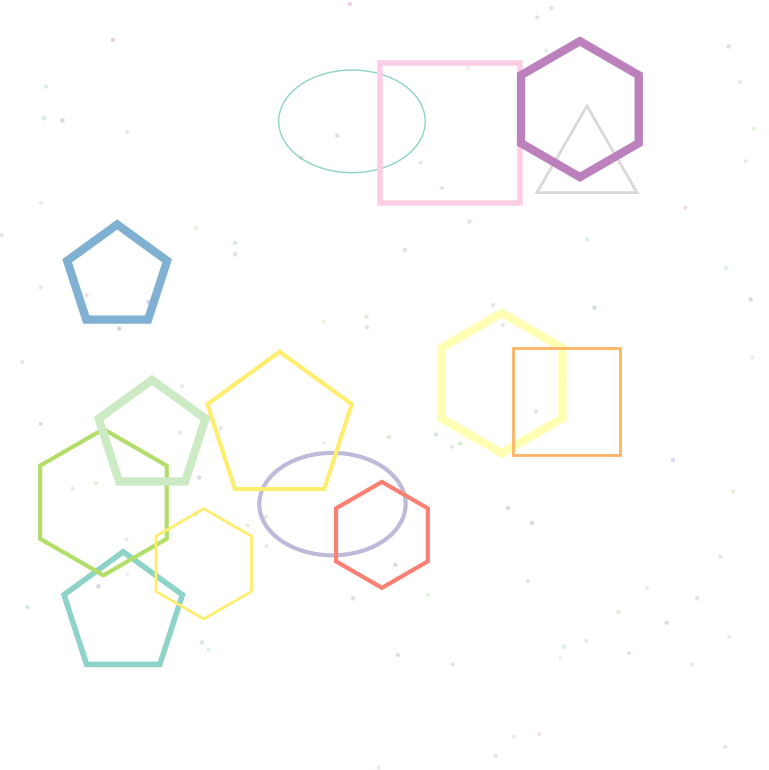[{"shape": "pentagon", "thickness": 2, "radius": 0.4, "center": [0.16, 0.203]}, {"shape": "oval", "thickness": 0.5, "radius": 0.48, "center": [0.457, 0.842]}, {"shape": "hexagon", "thickness": 3, "radius": 0.45, "center": [0.652, 0.503]}, {"shape": "oval", "thickness": 1.5, "radius": 0.48, "center": [0.432, 0.345]}, {"shape": "hexagon", "thickness": 1.5, "radius": 0.34, "center": [0.496, 0.305]}, {"shape": "pentagon", "thickness": 3, "radius": 0.34, "center": [0.152, 0.64]}, {"shape": "square", "thickness": 1, "radius": 0.35, "center": [0.736, 0.478]}, {"shape": "hexagon", "thickness": 1.5, "radius": 0.47, "center": [0.134, 0.348]}, {"shape": "square", "thickness": 2, "radius": 0.46, "center": [0.584, 0.828]}, {"shape": "triangle", "thickness": 1, "radius": 0.38, "center": [0.762, 0.787]}, {"shape": "hexagon", "thickness": 3, "radius": 0.44, "center": [0.753, 0.858]}, {"shape": "pentagon", "thickness": 3, "radius": 0.36, "center": [0.198, 0.434]}, {"shape": "pentagon", "thickness": 1.5, "radius": 0.49, "center": [0.363, 0.445]}, {"shape": "hexagon", "thickness": 1, "radius": 0.36, "center": [0.265, 0.268]}]